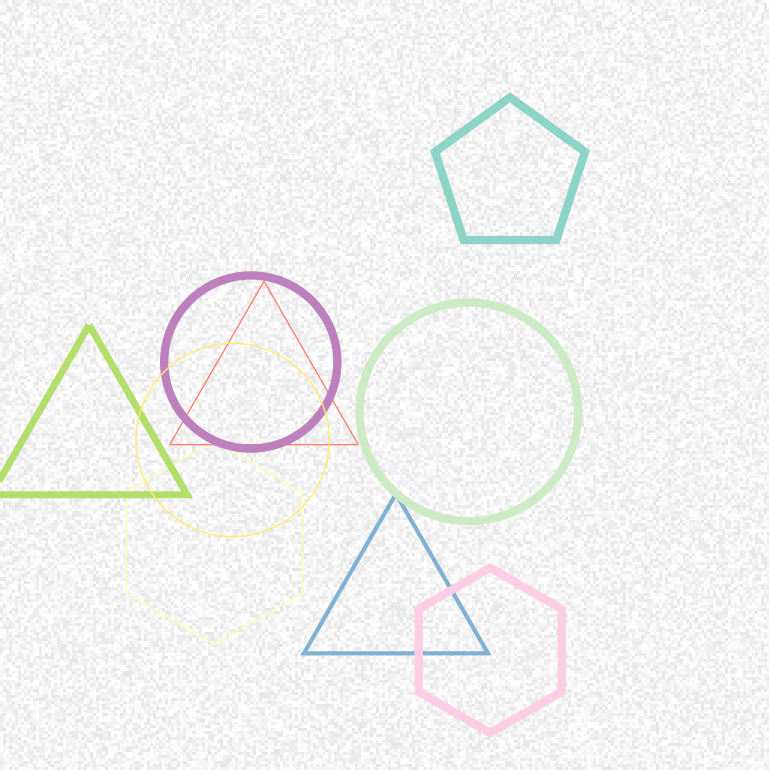[{"shape": "pentagon", "thickness": 3, "radius": 0.51, "center": [0.662, 0.771]}, {"shape": "hexagon", "thickness": 0.5, "radius": 0.66, "center": [0.279, 0.295]}, {"shape": "triangle", "thickness": 0.5, "radius": 0.71, "center": [0.343, 0.493]}, {"shape": "triangle", "thickness": 1.5, "radius": 0.69, "center": [0.514, 0.221]}, {"shape": "triangle", "thickness": 2.5, "radius": 0.73, "center": [0.116, 0.431]}, {"shape": "hexagon", "thickness": 3, "radius": 0.54, "center": [0.637, 0.155]}, {"shape": "circle", "thickness": 3, "radius": 0.56, "center": [0.326, 0.53]}, {"shape": "circle", "thickness": 3, "radius": 0.71, "center": [0.609, 0.465]}, {"shape": "circle", "thickness": 0.5, "radius": 0.63, "center": [0.302, 0.429]}]